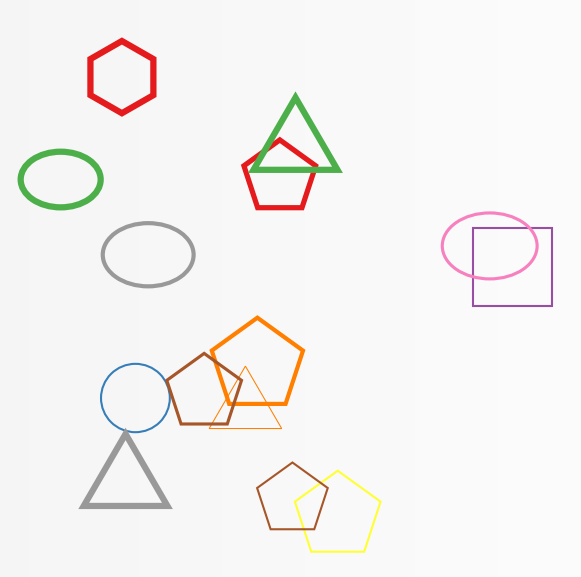[{"shape": "hexagon", "thickness": 3, "radius": 0.31, "center": [0.21, 0.866]}, {"shape": "pentagon", "thickness": 2.5, "radius": 0.32, "center": [0.481, 0.692]}, {"shape": "circle", "thickness": 1, "radius": 0.3, "center": [0.233, 0.31]}, {"shape": "oval", "thickness": 3, "radius": 0.34, "center": [0.104, 0.688]}, {"shape": "triangle", "thickness": 3, "radius": 0.42, "center": [0.508, 0.747]}, {"shape": "square", "thickness": 1, "radius": 0.34, "center": [0.882, 0.537]}, {"shape": "pentagon", "thickness": 2, "radius": 0.41, "center": [0.443, 0.366]}, {"shape": "triangle", "thickness": 0.5, "radius": 0.36, "center": [0.422, 0.293]}, {"shape": "pentagon", "thickness": 1, "radius": 0.39, "center": [0.581, 0.107]}, {"shape": "pentagon", "thickness": 1, "radius": 0.32, "center": [0.503, 0.134]}, {"shape": "pentagon", "thickness": 1.5, "radius": 0.34, "center": [0.351, 0.32]}, {"shape": "oval", "thickness": 1.5, "radius": 0.41, "center": [0.842, 0.573]}, {"shape": "triangle", "thickness": 3, "radius": 0.42, "center": [0.216, 0.165]}, {"shape": "oval", "thickness": 2, "radius": 0.39, "center": [0.255, 0.558]}]